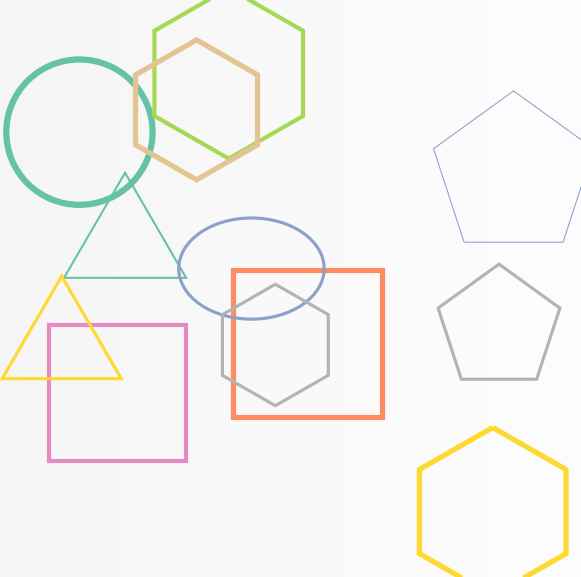[{"shape": "triangle", "thickness": 1, "radius": 0.61, "center": [0.215, 0.579]}, {"shape": "circle", "thickness": 3, "radius": 0.63, "center": [0.137, 0.77]}, {"shape": "square", "thickness": 2.5, "radius": 0.64, "center": [0.529, 0.405]}, {"shape": "oval", "thickness": 1.5, "radius": 0.63, "center": [0.433, 0.534]}, {"shape": "pentagon", "thickness": 0.5, "radius": 0.72, "center": [0.884, 0.697]}, {"shape": "square", "thickness": 2, "radius": 0.59, "center": [0.202, 0.319]}, {"shape": "hexagon", "thickness": 2, "radius": 0.74, "center": [0.394, 0.872]}, {"shape": "triangle", "thickness": 1.5, "radius": 0.59, "center": [0.106, 0.403]}, {"shape": "hexagon", "thickness": 2.5, "radius": 0.73, "center": [0.848, 0.113]}, {"shape": "hexagon", "thickness": 2.5, "radius": 0.61, "center": [0.338, 0.809]}, {"shape": "hexagon", "thickness": 1.5, "radius": 0.53, "center": [0.474, 0.402]}, {"shape": "pentagon", "thickness": 1.5, "radius": 0.55, "center": [0.858, 0.432]}]